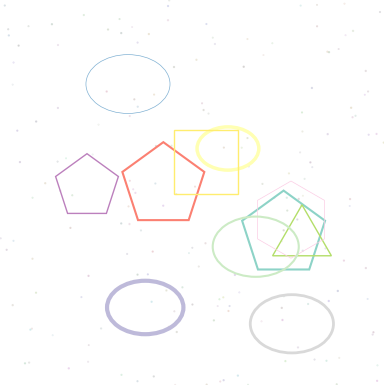[{"shape": "pentagon", "thickness": 1.5, "radius": 0.57, "center": [0.737, 0.392]}, {"shape": "oval", "thickness": 2.5, "radius": 0.4, "center": [0.592, 0.614]}, {"shape": "oval", "thickness": 3, "radius": 0.5, "center": [0.377, 0.201]}, {"shape": "pentagon", "thickness": 1.5, "radius": 0.56, "center": [0.424, 0.519]}, {"shape": "oval", "thickness": 0.5, "radius": 0.55, "center": [0.332, 0.782]}, {"shape": "triangle", "thickness": 1, "radius": 0.44, "center": [0.784, 0.38]}, {"shape": "hexagon", "thickness": 0.5, "radius": 0.5, "center": [0.756, 0.43]}, {"shape": "oval", "thickness": 2, "radius": 0.54, "center": [0.758, 0.159]}, {"shape": "pentagon", "thickness": 1, "radius": 0.43, "center": [0.226, 0.515]}, {"shape": "oval", "thickness": 1.5, "radius": 0.56, "center": [0.664, 0.359]}, {"shape": "square", "thickness": 1, "radius": 0.42, "center": [0.534, 0.58]}]